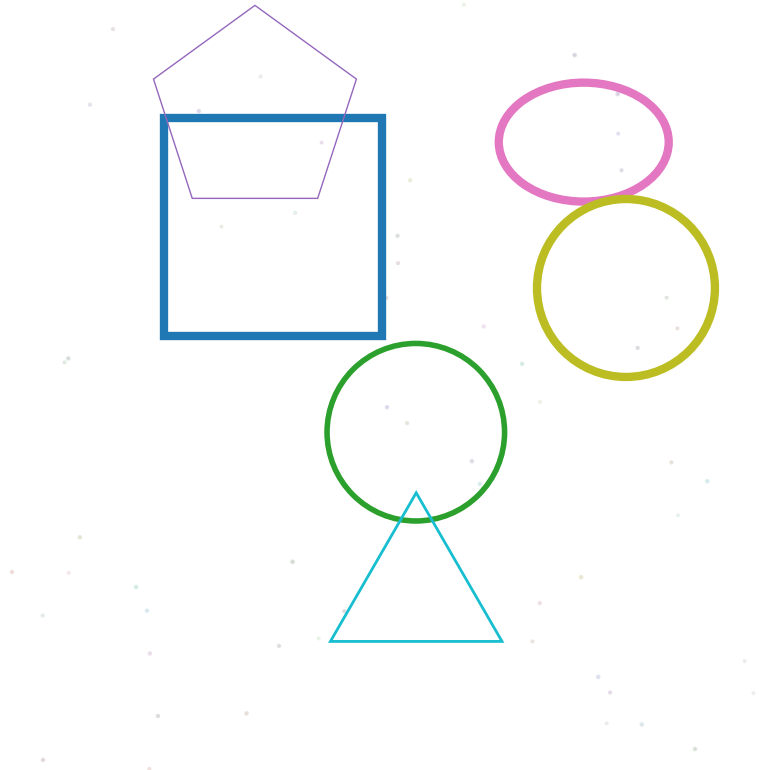[{"shape": "square", "thickness": 3, "radius": 0.71, "center": [0.354, 0.705]}, {"shape": "circle", "thickness": 2, "radius": 0.58, "center": [0.54, 0.439]}, {"shape": "pentagon", "thickness": 0.5, "radius": 0.69, "center": [0.331, 0.854]}, {"shape": "oval", "thickness": 3, "radius": 0.55, "center": [0.758, 0.815]}, {"shape": "circle", "thickness": 3, "radius": 0.58, "center": [0.813, 0.626]}, {"shape": "triangle", "thickness": 1, "radius": 0.64, "center": [0.541, 0.231]}]